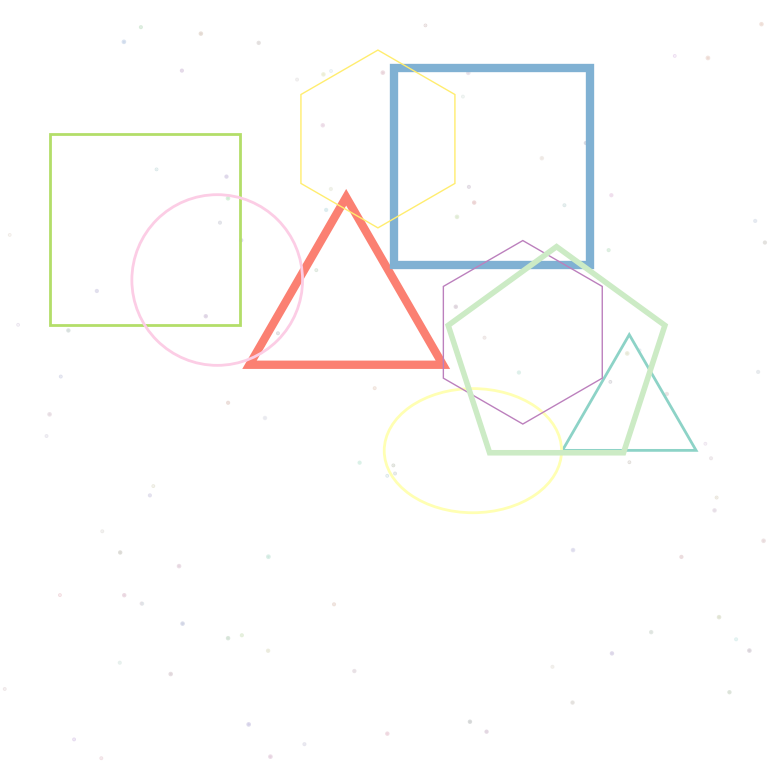[{"shape": "triangle", "thickness": 1, "radius": 0.5, "center": [0.817, 0.465]}, {"shape": "oval", "thickness": 1, "radius": 0.58, "center": [0.614, 0.415]}, {"shape": "triangle", "thickness": 3, "radius": 0.73, "center": [0.45, 0.599]}, {"shape": "square", "thickness": 3, "radius": 0.64, "center": [0.639, 0.784]}, {"shape": "square", "thickness": 1, "radius": 0.62, "center": [0.189, 0.702]}, {"shape": "circle", "thickness": 1, "radius": 0.55, "center": [0.282, 0.636]}, {"shape": "hexagon", "thickness": 0.5, "radius": 0.6, "center": [0.679, 0.568]}, {"shape": "pentagon", "thickness": 2, "radius": 0.74, "center": [0.723, 0.532]}, {"shape": "hexagon", "thickness": 0.5, "radius": 0.58, "center": [0.491, 0.82]}]